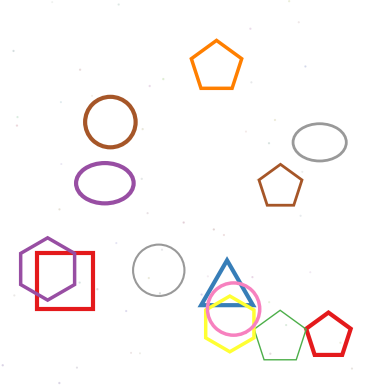[{"shape": "square", "thickness": 3, "radius": 0.36, "center": [0.169, 0.27]}, {"shape": "pentagon", "thickness": 3, "radius": 0.3, "center": [0.853, 0.127]}, {"shape": "triangle", "thickness": 3, "radius": 0.39, "center": [0.59, 0.246]}, {"shape": "pentagon", "thickness": 1, "radius": 0.36, "center": [0.728, 0.123]}, {"shape": "hexagon", "thickness": 2.5, "radius": 0.4, "center": [0.124, 0.301]}, {"shape": "oval", "thickness": 3, "radius": 0.37, "center": [0.272, 0.524]}, {"shape": "pentagon", "thickness": 2.5, "radius": 0.34, "center": [0.562, 0.826]}, {"shape": "hexagon", "thickness": 2.5, "radius": 0.36, "center": [0.597, 0.159]}, {"shape": "pentagon", "thickness": 2, "radius": 0.29, "center": [0.729, 0.514]}, {"shape": "circle", "thickness": 3, "radius": 0.33, "center": [0.287, 0.683]}, {"shape": "circle", "thickness": 2.5, "radius": 0.34, "center": [0.607, 0.197]}, {"shape": "oval", "thickness": 2, "radius": 0.35, "center": [0.83, 0.63]}, {"shape": "circle", "thickness": 1.5, "radius": 0.33, "center": [0.412, 0.298]}]